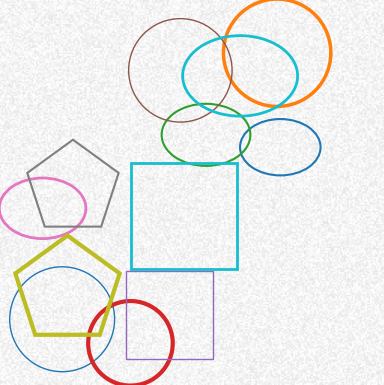[{"shape": "oval", "thickness": 1.5, "radius": 0.52, "center": [0.728, 0.618]}, {"shape": "circle", "thickness": 1, "radius": 0.68, "center": [0.161, 0.171]}, {"shape": "circle", "thickness": 2.5, "radius": 0.7, "center": [0.72, 0.863]}, {"shape": "oval", "thickness": 1.5, "radius": 0.58, "center": [0.535, 0.65]}, {"shape": "circle", "thickness": 3, "radius": 0.55, "center": [0.339, 0.108]}, {"shape": "square", "thickness": 1, "radius": 0.57, "center": [0.44, 0.182]}, {"shape": "circle", "thickness": 1, "radius": 0.67, "center": [0.468, 0.817]}, {"shape": "oval", "thickness": 2, "radius": 0.56, "center": [0.111, 0.459]}, {"shape": "pentagon", "thickness": 1.5, "radius": 0.62, "center": [0.189, 0.512]}, {"shape": "pentagon", "thickness": 3, "radius": 0.71, "center": [0.175, 0.246]}, {"shape": "oval", "thickness": 2, "radius": 0.75, "center": [0.624, 0.803]}, {"shape": "square", "thickness": 2, "radius": 0.69, "center": [0.477, 0.439]}]